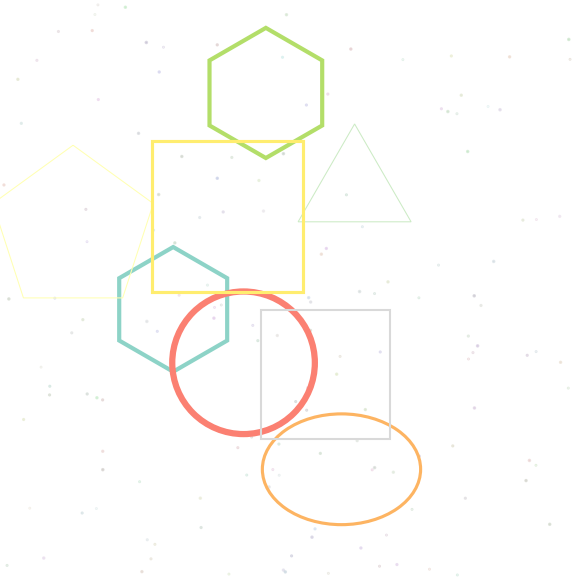[{"shape": "hexagon", "thickness": 2, "radius": 0.54, "center": [0.3, 0.463]}, {"shape": "pentagon", "thickness": 0.5, "radius": 0.73, "center": [0.126, 0.602]}, {"shape": "circle", "thickness": 3, "radius": 0.62, "center": [0.422, 0.371]}, {"shape": "oval", "thickness": 1.5, "radius": 0.69, "center": [0.591, 0.187]}, {"shape": "hexagon", "thickness": 2, "radius": 0.56, "center": [0.46, 0.838]}, {"shape": "square", "thickness": 1, "radius": 0.56, "center": [0.564, 0.35]}, {"shape": "triangle", "thickness": 0.5, "radius": 0.56, "center": [0.614, 0.672]}, {"shape": "square", "thickness": 1.5, "radius": 0.65, "center": [0.394, 0.625]}]